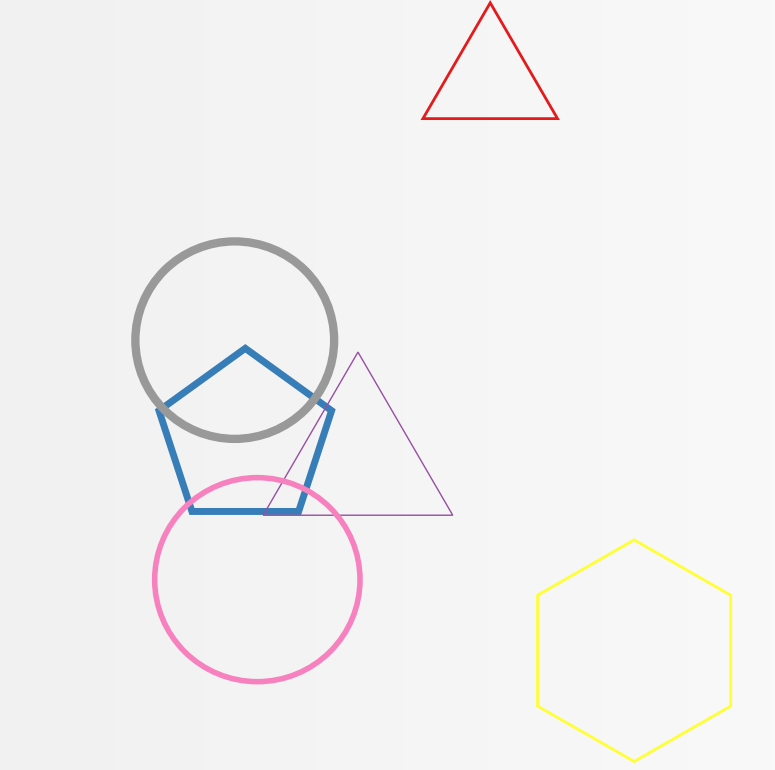[{"shape": "triangle", "thickness": 1, "radius": 0.5, "center": [0.633, 0.896]}, {"shape": "pentagon", "thickness": 2.5, "radius": 0.59, "center": [0.317, 0.431]}, {"shape": "triangle", "thickness": 0.5, "radius": 0.71, "center": [0.462, 0.401]}, {"shape": "hexagon", "thickness": 1, "radius": 0.72, "center": [0.818, 0.155]}, {"shape": "circle", "thickness": 2, "radius": 0.66, "center": [0.332, 0.247]}, {"shape": "circle", "thickness": 3, "radius": 0.64, "center": [0.303, 0.558]}]